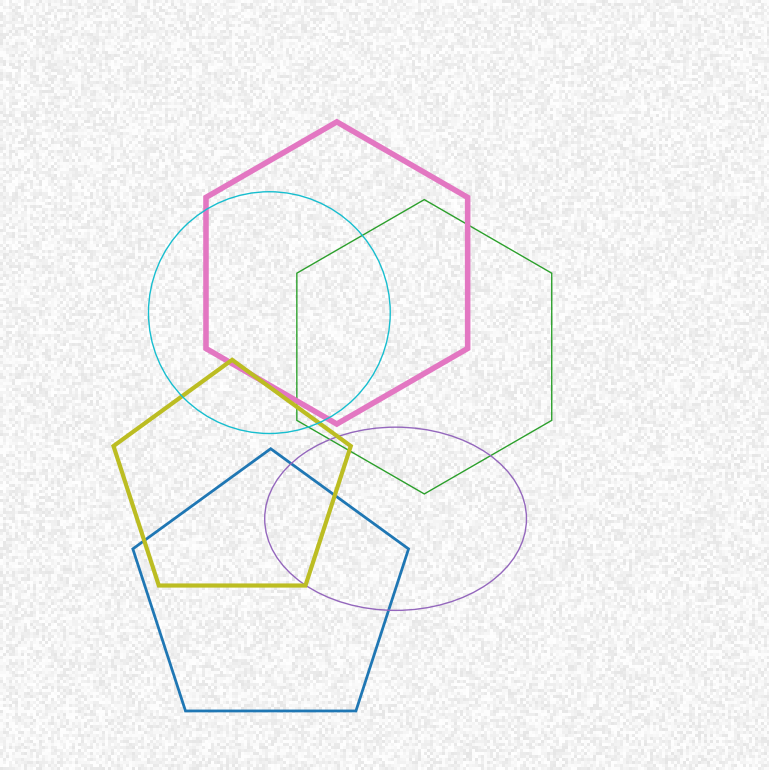[{"shape": "pentagon", "thickness": 1, "radius": 0.94, "center": [0.352, 0.229]}, {"shape": "hexagon", "thickness": 0.5, "radius": 0.96, "center": [0.551, 0.55]}, {"shape": "oval", "thickness": 0.5, "radius": 0.85, "center": [0.514, 0.326]}, {"shape": "hexagon", "thickness": 2, "radius": 0.98, "center": [0.437, 0.646]}, {"shape": "pentagon", "thickness": 1.5, "radius": 0.81, "center": [0.301, 0.371]}, {"shape": "circle", "thickness": 0.5, "radius": 0.78, "center": [0.35, 0.594]}]